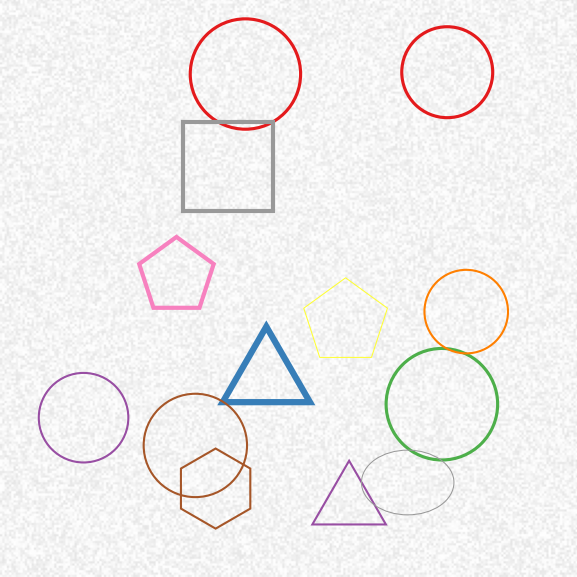[{"shape": "circle", "thickness": 1.5, "radius": 0.48, "center": [0.425, 0.871]}, {"shape": "circle", "thickness": 1.5, "radius": 0.39, "center": [0.774, 0.874]}, {"shape": "triangle", "thickness": 3, "radius": 0.44, "center": [0.461, 0.346]}, {"shape": "circle", "thickness": 1.5, "radius": 0.48, "center": [0.765, 0.299]}, {"shape": "circle", "thickness": 1, "radius": 0.39, "center": [0.145, 0.276]}, {"shape": "triangle", "thickness": 1, "radius": 0.37, "center": [0.605, 0.128]}, {"shape": "circle", "thickness": 1, "radius": 0.36, "center": [0.807, 0.46]}, {"shape": "pentagon", "thickness": 0.5, "radius": 0.38, "center": [0.598, 0.442]}, {"shape": "hexagon", "thickness": 1, "radius": 0.35, "center": [0.373, 0.153]}, {"shape": "circle", "thickness": 1, "radius": 0.45, "center": [0.338, 0.228]}, {"shape": "pentagon", "thickness": 2, "radius": 0.34, "center": [0.306, 0.521]}, {"shape": "oval", "thickness": 0.5, "radius": 0.4, "center": [0.706, 0.164]}, {"shape": "square", "thickness": 2, "radius": 0.39, "center": [0.395, 0.711]}]